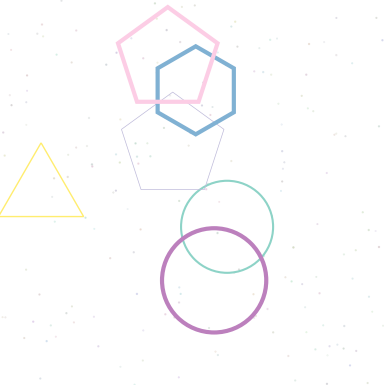[{"shape": "circle", "thickness": 1.5, "radius": 0.6, "center": [0.59, 0.411]}, {"shape": "pentagon", "thickness": 0.5, "radius": 0.7, "center": [0.449, 0.621]}, {"shape": "hexagon", "thickness": 3, "radius": 0.57, "center": [0.508, 0.765]}, {"shape": "pentagon", "thickness": 3, "radius": 0.68, "center": [0.436, 0.846]}, {"shape": "circle", "thickness": 3, "radius": 0.68, "center": [0.556, 0.272]}, {"shape": "triangle", "thickness": 1, "radius": 0.64, "center": [0.107, 0.501]}]